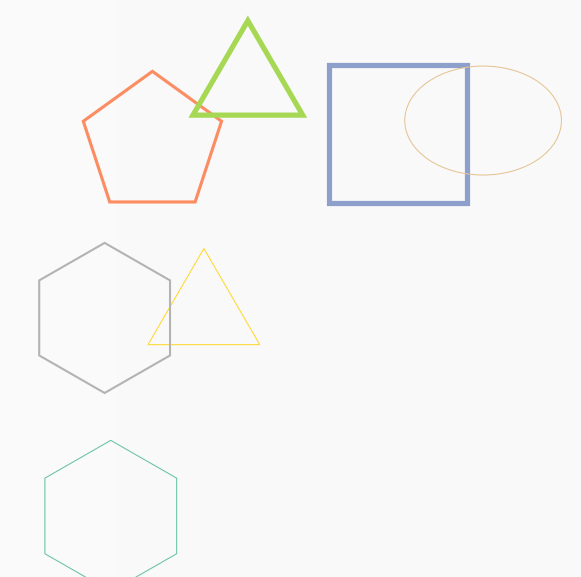[{"shape": "hexagon", "thickness": 0.5, "radius": 0.65, "center": [0.191, 0.106]}, {"shape": "pentagon", "thickness": 1.5, "radius": 0.63, "center": [0.262, 0.751]}, {"shape": "square", "thickness": 2.5, "radius": 0.59, "center": [0.685, 0.767]}, {"shape": "triangle", "thickness": 2.5, "radius": 0.55, "center": [0.426, 0.854]}, {"shape": "triangle", "thickness": 0.5, "radius": 0.56, "center": [0.351, 0.458]}, {"shape": "oval", "thickness": 0.5, "radius": 0.67, "center": [0.831, 0.79]}, {"shape": "hexagon", "thickness": 1, "radius": 0.65, "center": [0.18, 0.449]}]